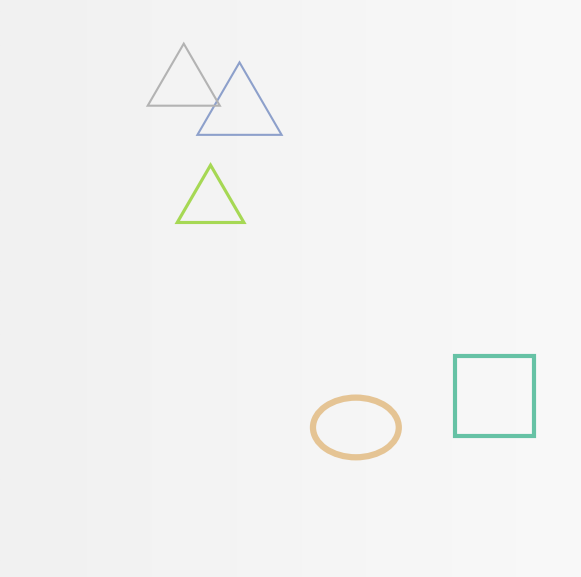[{"shape": "square", "thickness": 2, "radius": 0.34, "center": [0.851, 0.313]}, {"shape": "triangle", "thickness": 1, "radius": 0.42, "center": [0.412, 0.807]}, {"shape": "triangle", "thickness": 1.5, "radius": 0.33, "center": [0.362, 0.647]}, {"shape": "oval", "thickness": 3, "radius": 0.37, "center": [0.612, 0.259]}, {"shape": "triangle", "thickness": 1, "radius": 0.36, "center": [0.316, 0.852]}]